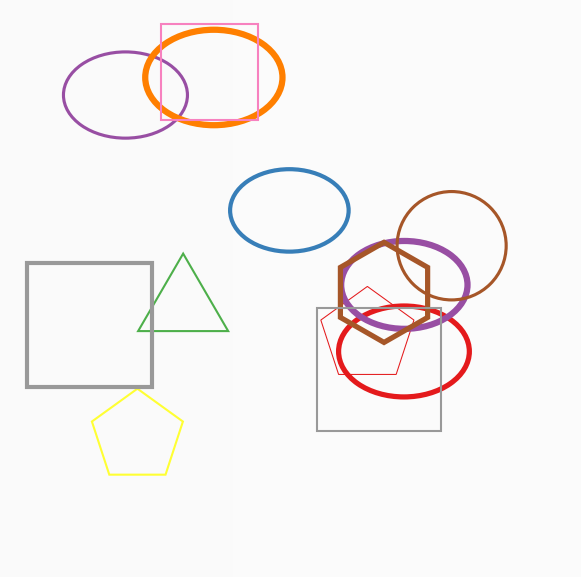[{"shape": "pentagon", "thickness": 0.5, "radius": 0.42, "center": [0.632, 0.419]}, {"shape": "oval", "thickness": 2.5, "radius": 0.56, "center": [0.695, 0.391]}, {"shape": "oval", "thickness": 2, "radius": 0.51, "center": [0.498, 0.635]}, {"shape": "triangle", "thickness": 1, "radius": 0.45, "center": [0.315, 0.471]}, {"shape": "oval", "thickness": 1.5, "radius": 0.53, "center": [0.216, 0.835]}, {"shape": "oval", "thickness": 3, "radius": 0.54, "center": [0.696, 0.506]}, {"shape": "oval", "thickness": 3, "radius": 0.59, "center": [0.368, 0.865]}, {"shape": "pentagon", "thickness": 1, "radius": 0.41, "center": [0.236, 0.244]}, {"shape": "circle", "thickness": 1.5, "radius": 0.47, "center": [0.777, 0.574]}, {"shape": "hexagon", "thickness": 2.5, "radius": 0.43, "center": [0.661, 0.493]}, {"shape": "square", "thickness": 1, "radius": 0.42, "center": [0.36, 0.875]}, {"shape": "square", "thickness": 2, "radius": 0.54, "center": [0.154, 0.436]}, {"shape": "square", "thickness": 1, "radius": 0.53, "center": [0.652, 0.36]}]